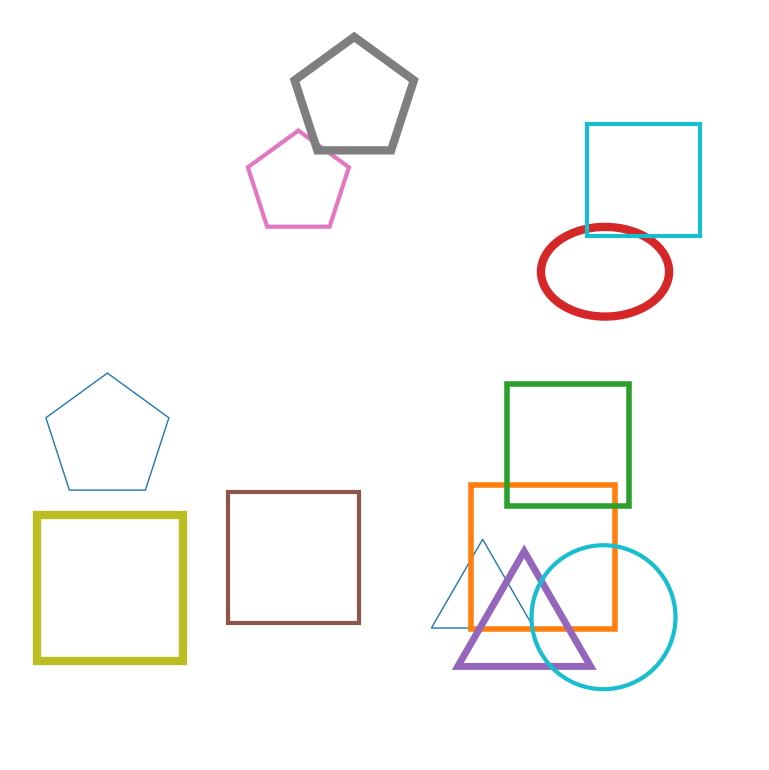[{"shape": "triangle", "thickness": 0.5, "radius": 0.38, "center": [0.627, 0.223]}, {"shape": "pentagon", "thickness": 0.5, "radius": 0.42, "center": [0.139, 0.431]}, {"shape": "square", "thickness": 2, "radius": 0.47, "center": [0.705, 0.277]}, {"shape": "square", "thickness": 2, "radius": 0.39, "center": [0.738, 0.422]}, {"shape": "oval", "thickness": 3, "radius": 0.42, "center": [0.786, 0.647]}, {"shape": "triangle", "thickness": 2.5, "radius": 0.5, "center": [0.681, 0.184]}, {"shape": "square", "thickness": 1.5, "radius": 0.42, "center": [0.382, 0.276]}, {"shape": "pentagon", "thickness": 1.5, "radius": 0.34, "center": [0.387, 0.761]}, {"shape": "pentagon", "thickness": 3, "radius": 0.41, "center": [0.46, 0.871]}, {"shape": "square", "thickness": 3, "radius": 0.47, "center": [0.143, 0.236]}, {"shape": "square", "thickness": 1.5, "radius": 0.36, "center": [0.836, 0.766]}, {"shape": "circle", "thickness": 1.5, "radius": 0.47, "center": [0.784, 0.198]}]